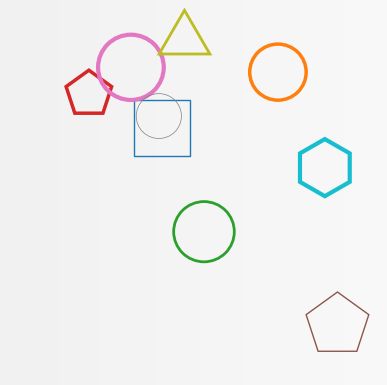[{"shape": "square", "thickness": 1, "radius": 0.36, "center": [0.418, 0.667]}, {"shape": "circle", "thickness": 2.5, "radius": 0.36, "center": [0.717, 0.813]}, {"shape": "circle", "thickness": 2, "radius": 0.39, "center": [0.526, 0.398]}, {"shape": "pentagon", "thickness": 2.5, "radius": 0.31, "center": [0.229, 0.756]}, {"shape": "pentagon", "thickness": 1, "radius": 0.43, "center": [0.871, 0.156]}, {"shape": "circle", "thickness": 3, "radius": 0.42, "center": [0.338, 0.825]}, {"shape": "circle", "thickness": 0.5, "radius": 0.29, "center": [0.41, 0.699]}, {"shape": "triangle", "thickness": 2, "radius": 0.38, "center": [0.476, 0.898]}, {"shape": "hexagon", "thickness": 3, "radius": 0.37, "center": [0.838, 0.565]}]